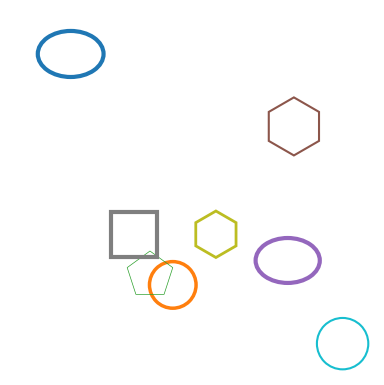[{"shape": "oval", "thickness": 3, "radius": 0.43, "center": [0.184, 0.86]}, {"shape": "circle", "thickness": 2.5, "radius": 0.3, "center": [0.449, 0.26]}, {"shape": "pentagon", "thickness": 0.5, "radius": 0.31, "center": [0.39, 0.286]}, {"shape": "oval", "thickness": 3, "radius": 0.42, "center": [0.747, 0.323]}, {"shape": "hexagon", "thickness": 1.5, "radius": 0.38, "center": [0.763, 0.672]}, {"shape": "square", "thickness": 3, "radius": 0.29, "center": [0.348, 0.391]}, {"shape": "hexagon", "thickness": 2, "radius": 0.3, "center": [0.561, 0.392]}, {"shape": "circle", "thickness": 1.5, "radius": 0.33, "center": [0.89, 0.107]}]